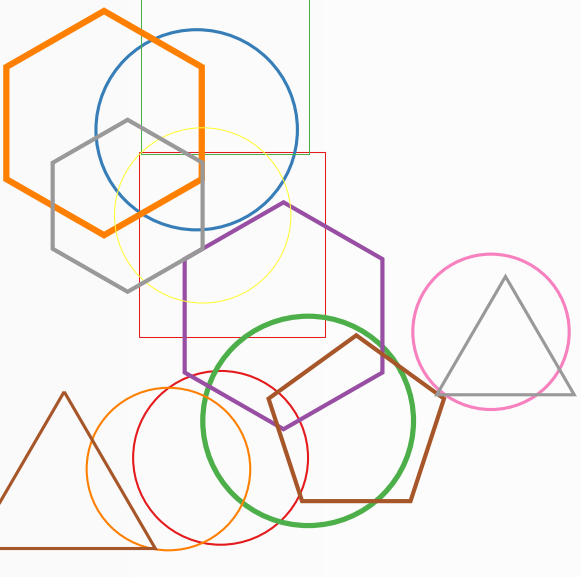[{"shape": "circle", "thickness": 1, "radius": 0.75, "center": [0.38, 0.206]}, {"shape": "square", "thickness": 0.5, "radius": 0.8, "center": [0.399, 0.576]}, {"shape": "circle", "thickness": 1.5, "radius": 0.87, "center": [0.338, 0.774]}, {"shape": "square", "thickness": 0.5, "radius": 0.72, "center": [0.387, 0.877]}, {"shape": "circle", "thickness": 2.5, "radius": 0.91, "center": [0.53, 0.27]}, {"shape": "hexagon", "thickness": 2, "radius": 0.98, "center": [0.488, 0.452]}, {"shape": "hexagon", "thickness": 3, "radius": 0.97, "center": [0.179, 0.786]}, {"shape": "circle", "thickness": 1, "radius": 0.7, "center": [0.29, 0.187]}, {"shape": "circle", "thickness": 0.5, "radius": 0.76, "center": [0.349, 0.626]}, {"shape": "pentagon", "thickness": 2, "radius": 0.79, "center": [0.613, 0.26]}, {"shape": "triangle", "thickness": 1.5, "radius": 0.91, "center": [0.11, 0.14]}, {"shape": "circle", "thickness": 1.5, "radius": 0.67, "center": [0.845, 0.425]}, {"shape": "triangle", "thickness": 1.5, "radius": 0.68, "center": [0.87, 0.384]}, {"shape": "hexagon", "thickness": 2, "radius": 0.74, "center": [0.22, 0.643]}]